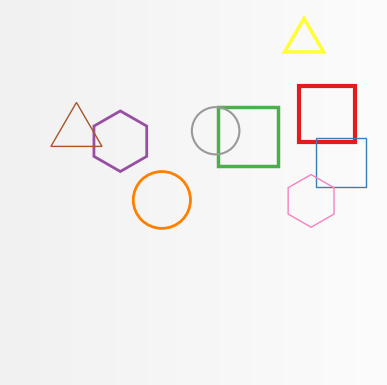[{"shape": "square", "thickness": 3, "radius": 0.36, "center": [0.845, 0.705]}, {"shape": "square", "thickness": 1, "radius": 0.32, "center": [0.879, 0.577]}, {"shape": "square", "thickness": 2.5, "radius": 0.39, "center": [0.639, 0.646]}, {"shape": "hexagon", "thickness": 2, "radius": 0.39, "center": [0.311, 0.633]}, {"shape": "circle", "thickness": 2, "radius": 0.37, "center": [0.418, 0.481]}, {"shape": "triangle", "thickness": 2.5, "radius": 0.29, "center": [0.785, 0.894]}, {"shape": "triangle", "thickness": 1, "radius": 0.38, "center": [0.197, 0.658]}, {"shape": "hexagon", "thickness": 1, "radius": 0.34, "center": [0.803, 0.478]}, {"shape": "circle", "thickness": 1.5, "radius": 0.31, "center": [0.556, 0.66]}]